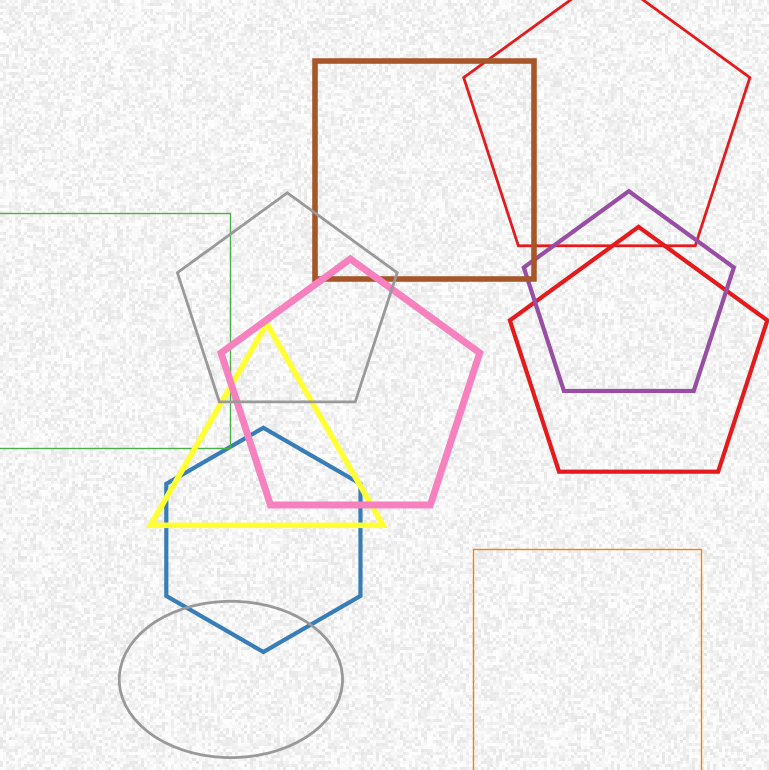[{"shape": "pentagon", "thickness": 1.5, "radius": 0.88, "center": [0.829, 0.53]}, {"shape": "pentagon", "thickness": 1, "radius": 0.98, "center": [0.788, 0.839]}, {"shape": "hexagon", "thickness": 1.5, "radius": 0.73, "center": [0.342, 0.299]}, {"shape": "square", "thickness": 0.5, "radius": 0.76, "center": [0.146, 0.57]}, {"shape": "pentagon", "thickness": 1.5, "radius": 0.72, "center": [0.817, 0.608]}, {"shape": "square", "thickness": 0.5, "radius": 0.74, "center": [0.762, 0.14]}, {"shape": "triangle", "thickness": 2, "radius": 0.87, "center": [0.346, 0.405]}, {"shape": "square", "thickness": 2, "radius": 0.71, "center": [0.551, 0.779]}, {"shape": "pentagon", "thickness": 2.5, "radius": 0.88, "center": [0.455, 0.487]}, {"shape": "oval", "thickness": 1, "radius": 0.72, "center": [0.3, 0.118]}, {"shape": "pentagon", "thickness": 1, "radius": 0.75, "center": [0.373, 0.599]}]